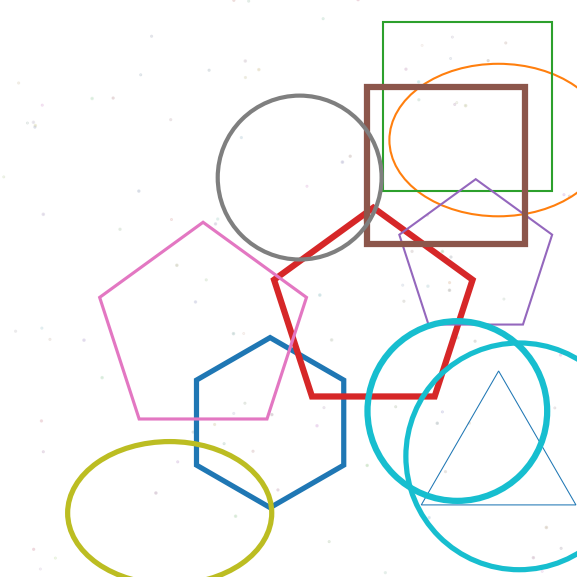[{"shape": "hexagon", "thickness": 2.5, "radius": 0.74, "center": [0.468, 0.267]}, {"shape": "triangle", "thickness": 0.5, "radius": 0.77, "center": [0.863, 0.202]}, {"shape": "oval", "thickness": 1, "radius": 0.94, "center": [0.863, 0.757]}, {"shape": "square", "thickness": 1, "radius": 0.73, "center": [0.809, 0.815]}, {"shape": "pentagon", "thickness": 3, "radius": 0.9, "center": [0.646, 0.459]}, {"shape": "pentagon", "thickness": 1, "radius": 0.7, "center": [0.824, 0.55]}, {"shape": "square", "thickness": 3, "radius": 0.68, "center": [0.773, 0.712]}, {"shape": "pentagon", "thickness": 1.5, "radius": 0.94, "center": [0.352, 0.426]}, {"shape": "circle", "thickness": 2, "radius": 0.71, "center": [0.519, 0.692]}, {"shape": "oval", "thickness": 2.5, "radius": 0.88, "center": [0.294, 0.111]}, {"shape": "circle", "thickness": 3, "radius": 0.78, "center": [0.792, 0.287]}, {"shape": "circle", "thickness": 2.5, "radius": 0.98, "center": [0.899, 0.209]}]